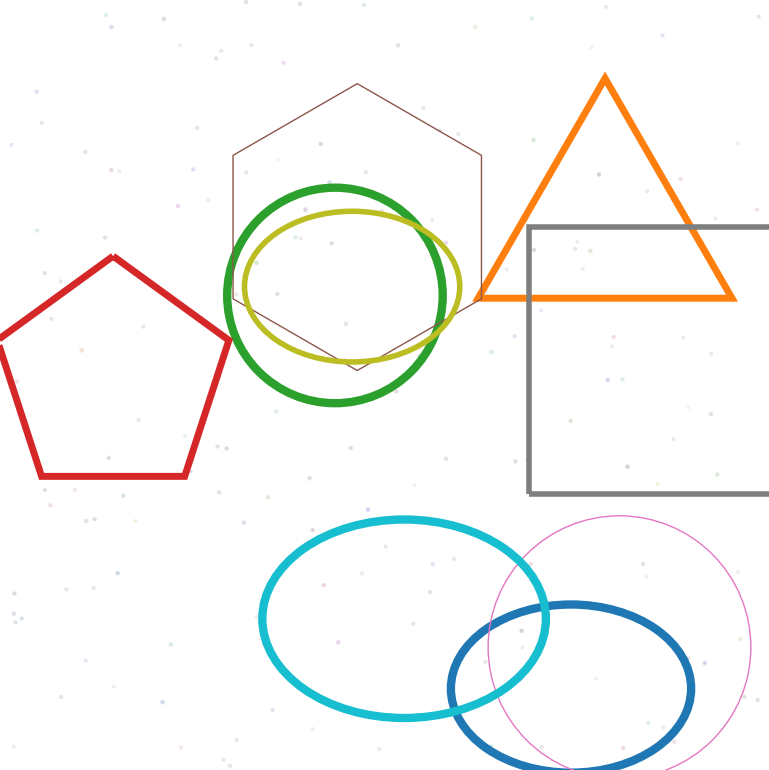[{"shape": "oval", "thickness": 3, "radius": 0.78, "center": [0.742, 0.106]}, {"shape": "triangle", "thickness": 2.5, "radius": 0.95, "center": [0.786, 0.708]}, {"shape": "circle", "thickness": 3, "radius": 0.7, "center": [0.435, 0.616]}, {"shape": "pentagon", "thickness": 2.5, "radius": 0.79, "center": [0.147, 0.509]}, {"shape": "hexagon", "thickness": 0.5, "radius": 0.93, "center": [0.464, 0.705]}, {"shape": "circle", "thickness": 0.5, "radius": 0.85, "center": [0.805, 0.159]}, {"shape": "square", "thickness": 2, "radius": 0.87, "center": [0.86, 0.532]}, {"shape": "oval", "thickness": 2, "radius": 0.7, "center": [0.457, 0.628]}, {"shape": "oval", "thickness": 3, "radius": 0.92, "center": [0.525, 0.196]}]